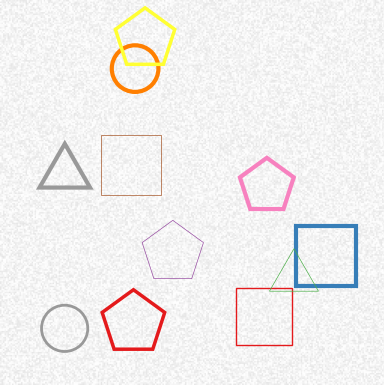[{"shape": "pentagon", "thickness": 2.5, "radius": 0.43, "center": [0.347, 0.162]}, {"shape": "square", "thickness": 1, "radius": 0.37, "center": [0.686, 0.179]}, {"shape": "square", "thickness": 3, "radius": 0.39, "center": [0.848, 0.334]}, {"shape": "triangle", "thickness": 0.5, "radius": 0.37, "center": [0.763, 0.28]}, {"shape": "pentagon", "thickness": 0.5, "radius": 0.42, "center": [0.449, 0.344]}, {"shape": "circle", "thickness": 3, "radius": 0.3, "center": [0.351, 0.822]}, {"shape": "pentagon", "thickness": 2.5, "radius": 0.41, "center": [0.377, 0.899]}, {"shape": "square", "thickness": 0.5, "radius": 0.39, "center": [0.34, 0.572]}, {"shape": "pentagon", "thickness": 3, "radius": 0.37, "center": [0.693, 0.517]}, {"shape": "circle", "thickness": 2, "radius": 0.3, "center": [0.168, 0.147]}, {"shape": "triangle", "thickness": 3, "radius": 0.38, "center": [0.168, 0.551]}]